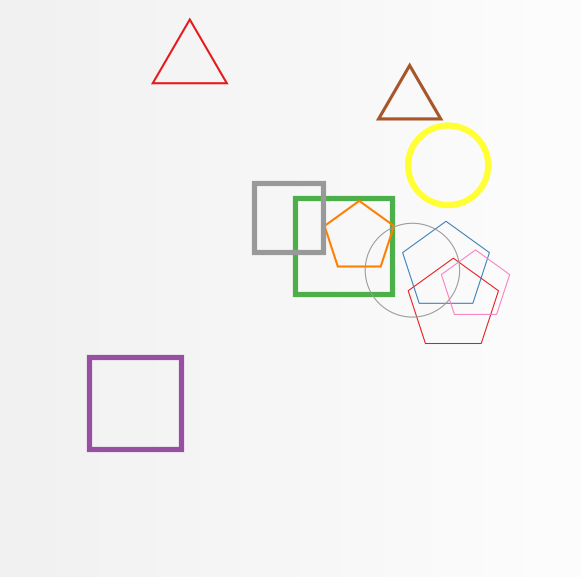[{"shape": "triangle", "thickness": 1, "radius": 0.37, "center": [0.327, 0.892]}, {"shape": "pentagon", "thickness": 0.5, "radius": 0.41, "center": [0.78, 0.47]}, {"shape": "pentagon", "thickness": 0.5, "radius": 0.39, "center": [0.767, 0.537]}, {"shape": "square", "thickness": 2.5, "radius": 0.42, "center": [0.591, 0.573]}, {"shape": "square", "thickness": 2.5, "radius": 0.4, "center": [0.233, 0.301]}, {"shape": "pentagon", "thickness": 1, "radius": 0.31, "center": [0.618, 0.588]}, {"shape": "circle", "thickness": 3, "radius": 0.34, "center": [0.771, 0.713]}, {"shape": "triangle", "thickness": 1.5, "radius": 0.31, "center": [0.705, 0.824]}, {"shape": "pentagon", "thickness": 0.5, "radius": 0.31, "center": [0.818, 0.505]}, {"shape": "square", "thickness": 2.5, "radius": 0.3, "center": [0.497, 0.623]}, {"shape": "circle", "thickness": 0.5, "radius": 0.41, "center": [0.71, 0.531]}]